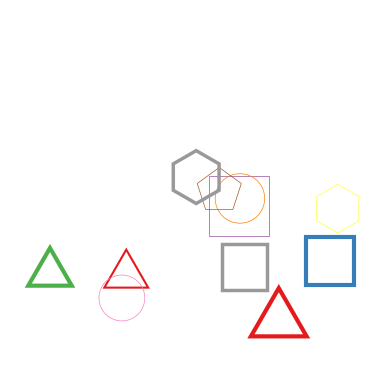[{"shape": "triangle", "thickness": 3, "radius": 0.42, "center": [0.724, 0.168]}, {"shape": "triangle", "thickness": 1.5, "radius": 0.33, "center": [0.328, 0.286]}, {"shape": "square", "thickness": 3, "radius": 0.31, "center": [0.857, 0.323]}, {"shape": "triangle", "thickness": 3, "radius": 0.33, "center": [0.13, 0.291]}, {"shape": "square", "thickness": 0.5, "radius": 0.39, "center": [0.621, 0.465]}, {"shape": "circle", "thickness": 0.5, "radius": 0.32, "center": [0.623, 0.485]}, {"shape": "hexagon", "thickness": 0.5, "radius": 0.32, "center": [0.877, 0.458]}, {"shape": "pentagon", "thickness": 0.5, "radius": 0.3, "center": [0.569, 0.505]}, {"shape": "circle", "thickness": 0.5, "radius": 0.3, "center": [0.317, 0.226]}, {"shape": "hexagon", "thickness": 2.5, "radius": 0.34, "center": [0.51, 0.54]}, {"shape": "square", "thickness": 2.5, "radius": 0.3, "center": [0.635, 0.306]}]